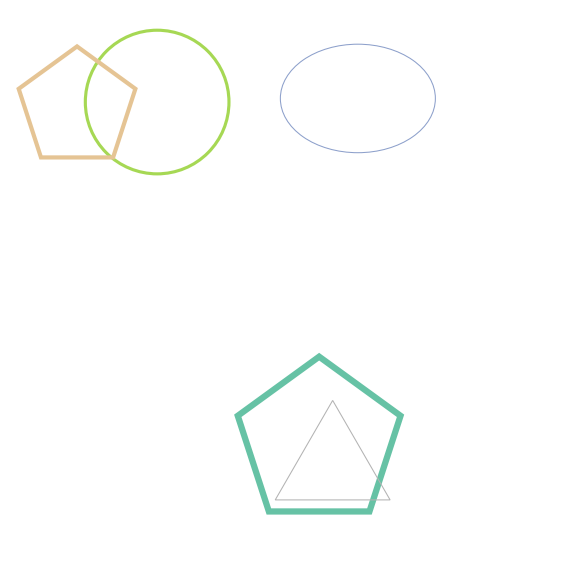[{"shape": "pentagon", "thickness": 3, "radius": 0.74, "center": [0.553, 0.233]}, {"shape": "oval", "thickness": 0.5, "radius": 0.67, "center": [0.62, 0.829]}, {"shape": "circle", "thickness": 1.5, "radius": 0.62, "center": [0.272, 0.822]}, {"shape": "pentagon", "thickness": 2, "radius": 0.53, "center": [0.133, 0.812]}, {"shape": "triangle", "thickness": 0.5, "radius": 0.57, "center": [0.576, 0.191]}]